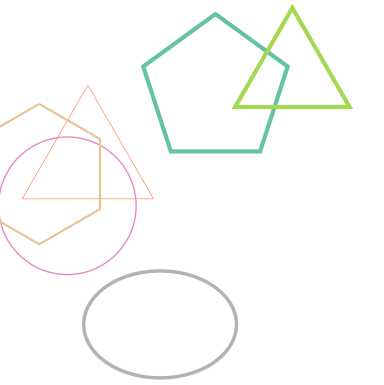[{"shape": "pentagon", "thickness": 3, "radius": 0.99, "center": [0.56, 0.766]}, {"shape": "triangle", "thickness": 0.5, "radius": 0.98, "center": [0.228, 0.582]}, {"shape": "circle", "thickness": 1, "radius": 0.89, "center": [0.175, 0.465]}, {"shape": "triangle", "thickness": 3, "radius": 0.86, "center": [0.759, 0.808]}, {"shape": "hexagon", "thickness": 1.5, "radius": 0.91, "center": [0.102, 0.548]}, {"shape": "oval", "thickness": 2.5, "radius": 0.99, "center": [0.416, 0.157]}]